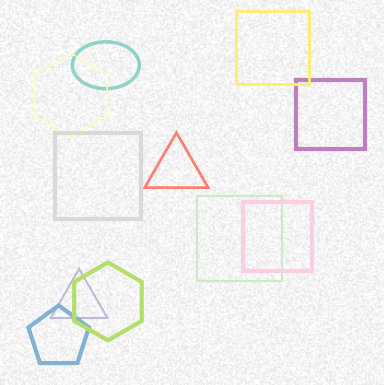[{"shape": "oval", "thickness": 2.5, "radius": 0.43, "center": [0.275, 0.831]}, {"shape": "hexagon", "thickness": 1, "radius": 0.55, "center": [0.184, 0.753]}, {"shape": "triangle", "thickness": 1.5, "radius": 0.43, "center": [0.205, 0.217]}, {"shape": "triangle", "thickness": 2, "radius": 0.48, "center": [0.458, 0.56]}, {"shape": "pentagon", "thickness": 3, "radius": 0.41, "center": [0.152, 0.124]}, {"shape": "hexagon", "thickness": 3, "radius": 0.51, "center": [0.28, 0.217]}, {"shape": "square", "thickness": 3, "radius": 0.45, "center": [0.72, 0.386]}, {"shape": "square", "thickness": 3, "radius": 0.56, "center": [0.254, 0.543]}, {"shape": "square", "thickness": 3, "radius": 0.45, "center": [0.859, 0.703]}, {"shape": "square", "thickness": 1.5, "radius": 0.55, "center": [0.623, 0.381]}, {"shape": "square", "thickness": 2, "radius": 0.47, "center": [0.707, 0.877]}]